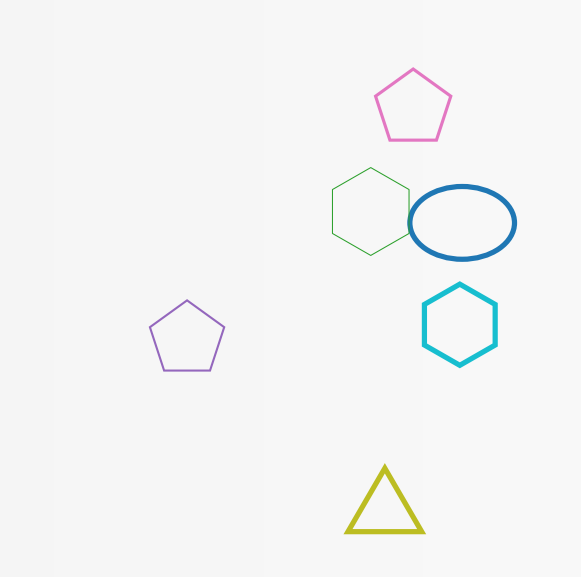[{"shape": "oval", "thickness": 2.5, "radius": 0.45, "center": [0.795, 0.613]}, {"shape": "hexagon", "thickness": 0.5, "radius": 0.38, "center": [0.638, 0.633]}, {"shape": "pentagon", "thickness": 1, "radius": 0.34, "center": [0.322, 0.412]}, {"shape": "pentagon", "thickness": 1.5, "radius": 0.34, "center": [0.711, 0.812]}, {"shape": "triangle", "thickness": 2.5, "radius": 0.37, "center": [0.662, 0.115]}, {"shape": "hexagon", "thickness": 2.5, "radius": 0.35, "center": [0.791, 0.437]}]